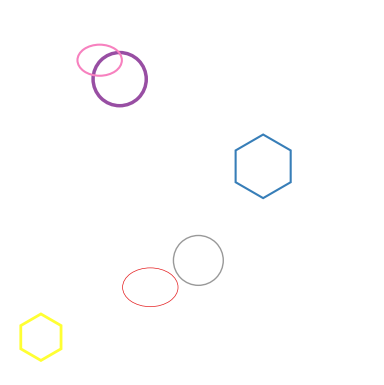[{"shape": "oval", "thickness": 0.5, "radius": 0.36, "center": [0.39, 0.254]}, {"shape": "hexagon", "thickness": 1.5, "radius": 0.41, "center": [0.684, 0.568]}, {"shape": "circle", "thickness": 2.5, "radius": 0.35, "center": [0.311, 0.794]}, {"shape": "hexagon", "thickness": 2, "radius": 0.3, "center": [0.106, 0.124]}, {"shape": "oval", "thickness": 1.5, "radius": 0.29, "center": [0.259, 0.844]}, {"shape": "circle", "thickness": 1, "radius": 0.32, "center": [0.515, 0.324]}]